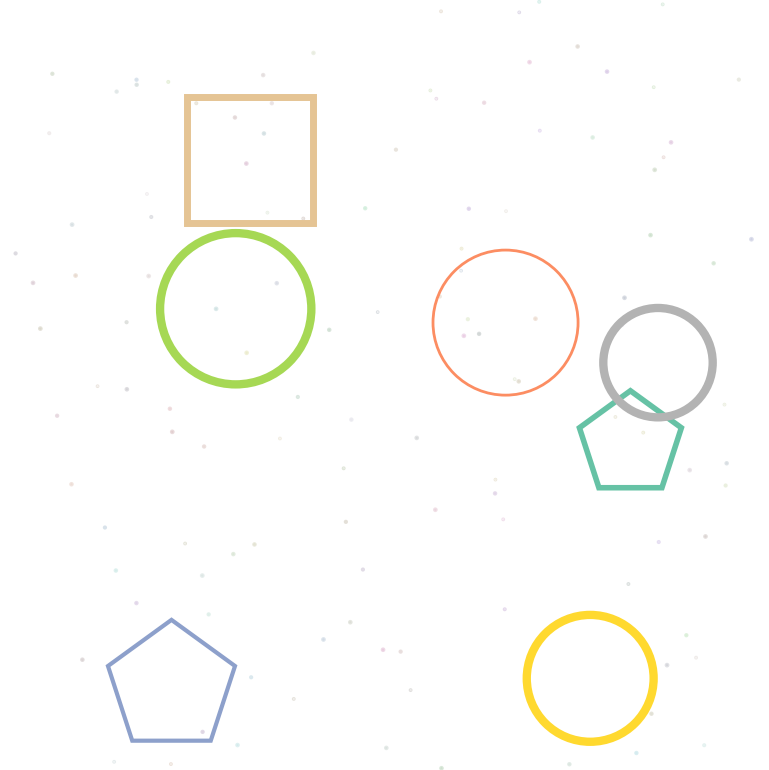[{"shape": "pentagon", "thickness": 2, "radius": 0.35, "center": [0.819, 0.423]}, {"shape": "circle", "thickness": 1, "radius": 0.47, "center": [0.657, 0.581]}, {"shape": "pentagon", "thickness": 1.5, "radius": 0.43, "center": [0.223, 0.108]}, {"shape": "circle", "thickness": 3, "radius": 0.49, "center": [0.306, 0.599]}, {"shape": "circle", "thickness": 3, "radius": 0.41, "center": [0.766, 0.119]}, {"shape": "square", "thickness": 2.5, "radius": 0.41, "center": [0.325, 0.792]}, {"shape": "circle", "thickness": 3, "radius": 0.36, "center": [0.855, 0.529]}]